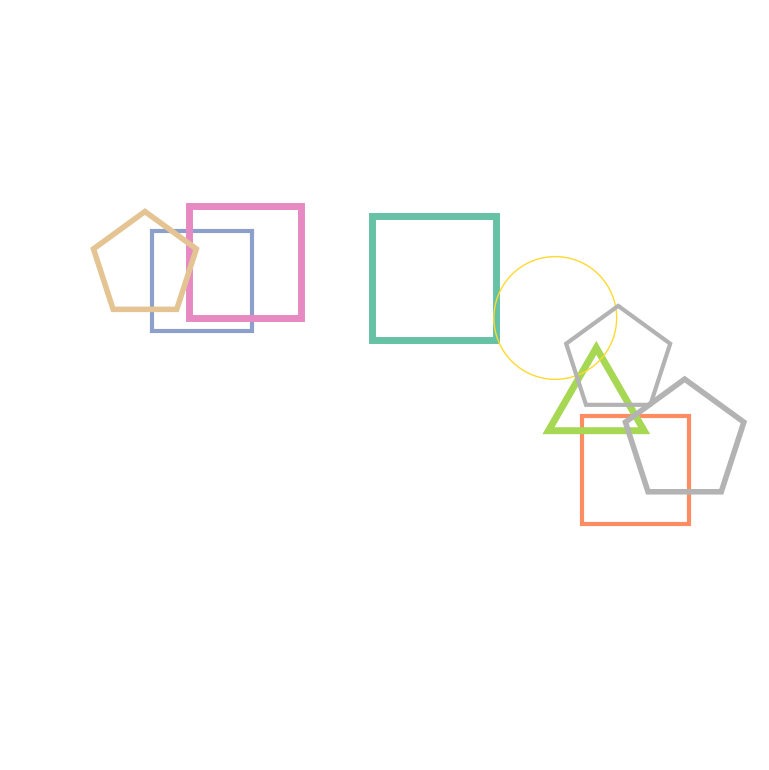[{"shape": "square", "thickness": 2.5, "radius": 0.4, "center": [0.563, 0.639]}, {"shape": "square", "thickness": 1.5, "radius": 0.35, "center": [0.825, 0.39]}, {"shape": "square", "thickness": 1.5, "radius": 0.33, "center": [0.262, 0.635]}, {"shape": "square", "thickness": 2.5, "radius": 0.36, "center": [0.318, 0.66]}, {"shape": "triangle", "thickness": 2.5, "radius": 0.36, "center": [0.774, 0.477]}, {"shape": "circle", "thickness": 0.5, "radius": 0.4, "center": [0.721, 0.587]}, {"shape": "pentagon", "thickness": 2, "radius": 0.35, "center": [0.188, 0.655]}, {"shape": "pentagon", "thickness": 1.5, "radius": 0.36, "center": [0.803, 0.532]}, {"shape": "pentagon", "thickness": 2, "radius": 0.4, "center": [0.889, 0.427]}]